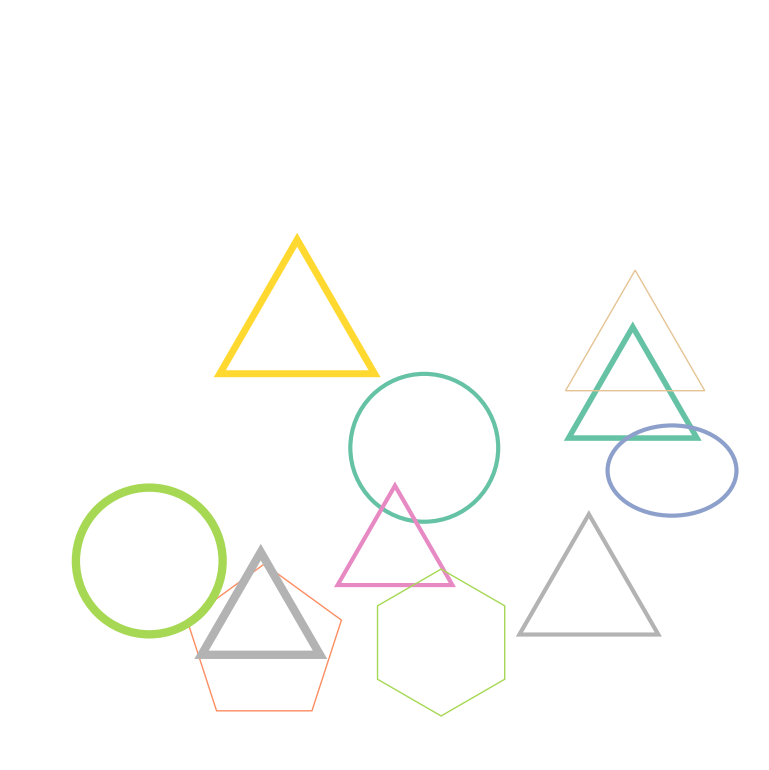[{"shape": "triangle", "thickness": 2, "radius": 0.48, "center": [0.822, 0.479]}, {"shape": "circle", "thickness": 1.5, "radius": 0.48, "center": [0.551, 0.418]}, {"shape": "pentagon", "thickness": 0.5, "radius": 0.53, "center": [0.343, 0.162]}, {"shape": "oval", "thickness": 1.5, "radius": 0.42, "center": [0.873, 0.389]}, {"shape": "triangle", "thickness": 1.5, "radius": 0.43, "center": [0.513, 0.283]}, {"shape": "hexagon", "thickness": 0.5, "radius": 0.48, "center": [0.573, 0.166]}, {"shape": "circle", "thickness": 3, "radius": 0.48, "center": [0.194, 0.271]}, {"shape": "triangle", "thickness": 2.5, "radius": 0.58, "center": [0.386, 0.573]}, {"shape": "triangle", "thickness": 0.5, "radius": 0.52, "center": [0.825, 0.545]}, {"shape": "triangle", "thickness": 3, "radius": 0.44, "center": [0.339, 0.194]}, {"shape": "triangle", "thickness": 1.5, "radius": 0.52, "center": [0.765, 0.228]}]